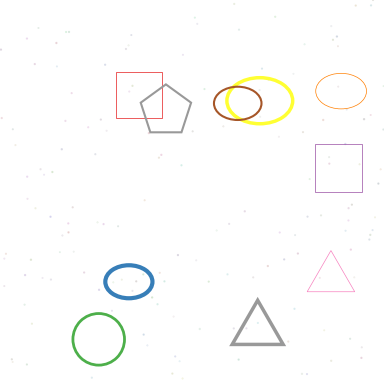[{"shape": "square", "thickness": 0.5, "radius": 0.3, "center": [0.36, 0.754]}, {"shape": "oval", "thickness": 3, "radius": 0.31, "center": [0.335, 0.268]}, {"shape": "circle", "thickness": 2, "radius": 0.34, "center": [0.256, 0.119]}, {"shape": "square", "thickness": 0.5, "radius": 0.31, "center": [0.878, 0.563]}, {"shape": "oval", "thickness": 0.5, "radius": 0.33, "center": [0.886, 0.763]}, {"shape": "oval", "thickness": 2.5, "radius": 0.43, "center": [0.675, 0.738]}, {"shape": "oval", "thickness": 1.5, "radius": 0.31, "center": [0.617, 0.732]}, {"shape": "triangle", "thickness": 0.5, "radius": 0.36, "center": [0.86, 0.278]}, {"shape": "triangle", "thickness": 2.5, "radius": 0.38, "center": [0.669, 0.144]}, {"shape": "pentagon", "thickness": 1.5, "radius": 0.34, "center": [0.431, 0.712]}]